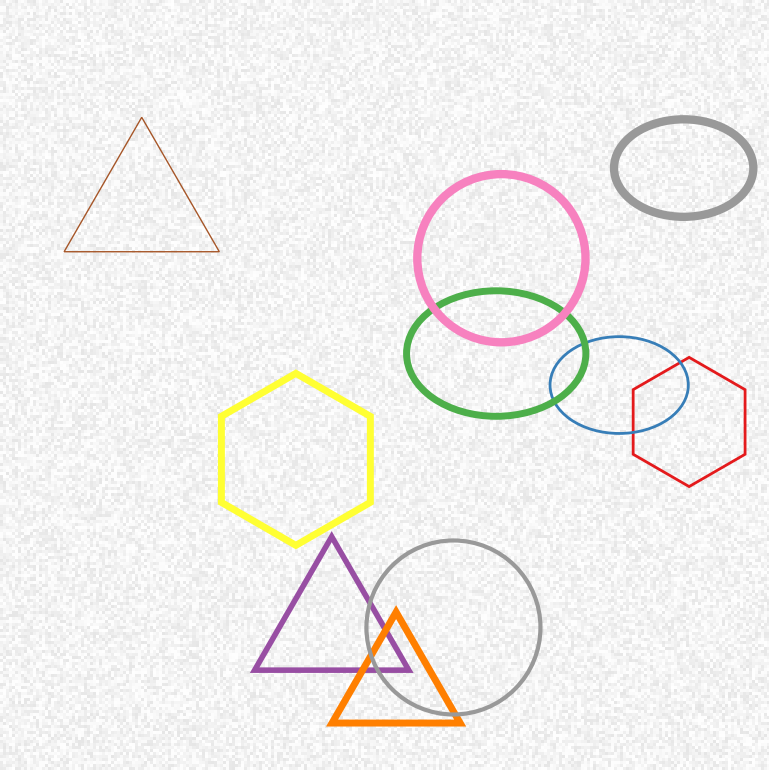[{"shape": "hexagon", "thickness": 1, "radius": 0.42, "center": [0.895, 0.452]}, {"shape": "oval", "thickness": 1, "radius": 0.45, "center": [0.804, 0.5]}, {"shape": "oval", "thickness": 2.5, "radius": 0.58, "center": [0.644, 0.541]}, {"shape": "triangle", "thickness": 2, "radius": 0.58, "center": [0.431, 0.187]}, {"shape": "triangle", "thickness": 2.5, "radius": 0.48, "center": [0.514, 0.109]}, {"shape": "hexagon", "thickness": 2.5, "radius": 0.56, "center": [0.384, 0.403]}, {"shape": "triangle", "thickness": 0.5, "radius": 0.58, "center": [0.184, 0.731]}, {"shape": "circle", "thickness": 3, "radius": 0.55, "center": [0.651, 0.665]}, {"shape": "oval", "thickness": 3, "radius": 0.45, "center": [0.888, 0.782]}, {"shape": "circle", "thickness": 1.5, "radius": 0.56, "center": [0.589, 0.185]}]